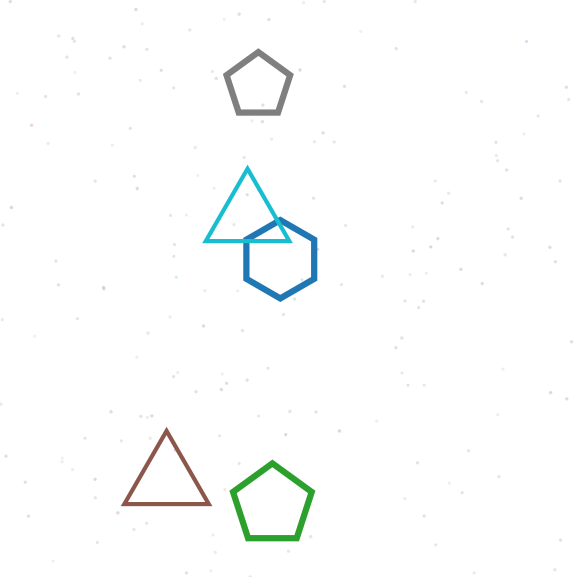[{"shape": "hexagon", "thickness": 3, "radius": 0.34, "center": [0.485, 0.55]}, {"shape": "pentagon", "thickness": 3, "radius": 0.36, "center": [0.472, 0.125]}, {"shape": "triangle", "thickness": 2, "radius": 0.42, "center": [0.288, 0.168]}, {"shape": "pentagon", "thickness": 3, "radius": 0.29, "center": [0.447, 0.851]}, {"shape": "triangle", "thickness": 2, "radius": 0.42, "center": [0.429, 0.623]}]